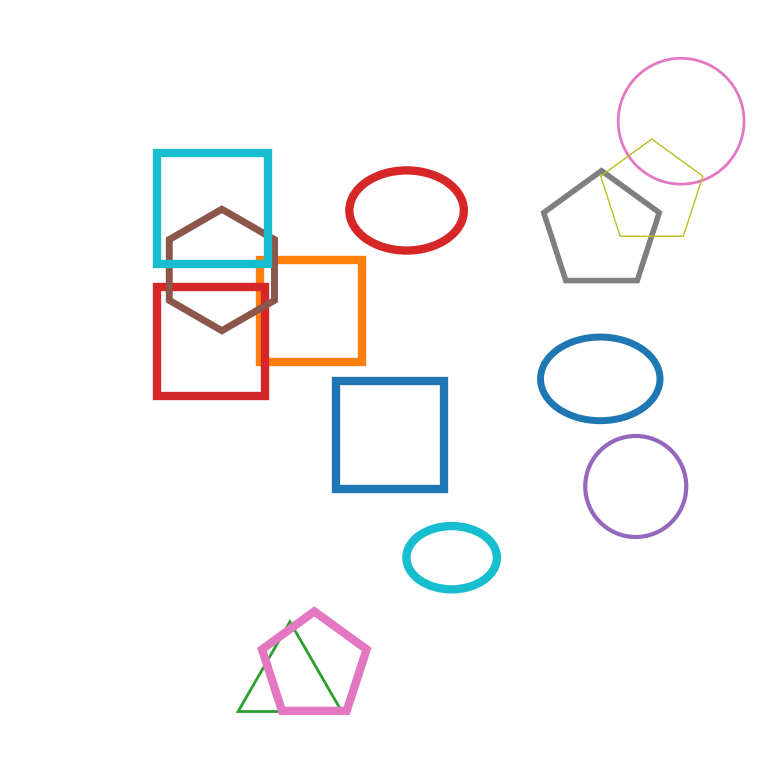[{"shape": "square", "thickness": 3, "radius": 0.35, "center": [0.507, 0.435]}, {"shape": "oval", "thickness": 2.5, "radius": 0.39, "center": [0.78, 0.508]}, {"shape": "square", "thickness": 3, "radius": 0.33, "center": [0.403, 0.596]}, {"shape": "triangle", "thickness": 1, "radius": 0.39, "center": [0.377, 0.115]}, {"shape": "square", "thickness": 3, "radius": 0.35, "center": [0.274, 0.557]}, {"shape": "oval", "thickness": 3, "radius": 0.37, "center": [0.528, 0.727]}, {"shape": "circle", "thickness": 1.5, "radius": 0.33, "center": [0.826, 0.368]}, {"shape": "hexagon", "thickness": 2.5, "radius": 0.39, "center": [0.288, 0.649]}, {"shape": "pentagon", "thickness": 3, "radius": 0.36, "center": [0.408, 0.135]}, {"shape": "circle", "thickness": 1, "radius": 0.41, "center": [0.885, 0.843]}, {"shape": "pentagon", "thickness": 2, "radius": 0.39, "center": [0.781, 0.699]}, {"shape": "pentagon", "thickness": 0.5, "radius": 0.35, "center": [0.846, 0.75]}, {"shape": "square", "thickness": 3, "radius": 0.36, "center": [0.276, 0.73]}, {"shape": "oval", "thickness": 3, "radius": 0.29, "center": [0.587, 0.276]}]